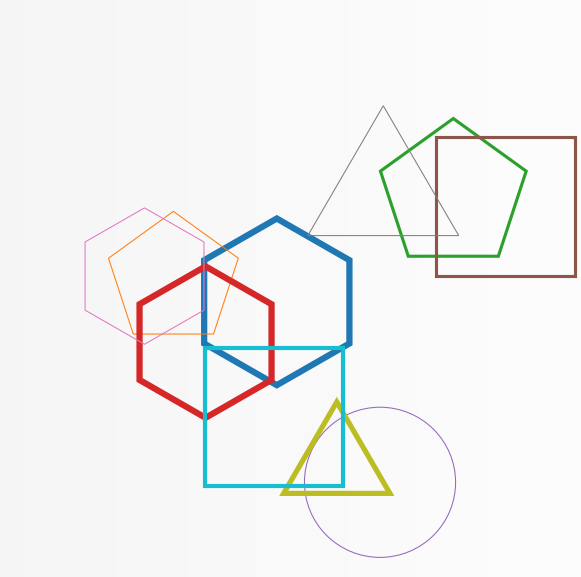[{"shape": "hexagon", "thickness": 3, "radius": 0.72, "center": [0.476, 0.476]}, {"shape": "pentagon", "thickness": 0.5, "radius": 0.59, "center": [0.298, 0.516]}, {"shape": "pentagon", "thickness": 1.5, "radius": 0.66, "center": [0.78, 0.662]}, {"shape": "hexagon", "thickness": 3, "radius": 0.66, "center": [0.354, 0.407]}, {"shape": "circle", "thickness": 0.5, "radius": 0.65, "center": [0.654, 0.164]}, {"shape": "square", "thickness": 1.5, "radius": 0.6, "center": [0.87, 0.641]}, {"shape": "hexagon", "thickness": 0.5, "radius": 0.59, "center": [0.249, 0.521]}, {"shape": "triangle", "thickness": 0.5, "radius": 0.75, "center": [0.659, 0.666]}, {"shape": "triangle", "thickness": 2.5, "radius": 0.53, "center": [0.579, 0.198]}, {"shape": "square", "thickness": 2, "radius": 0.6, "center": [0.471, 0.278]}]